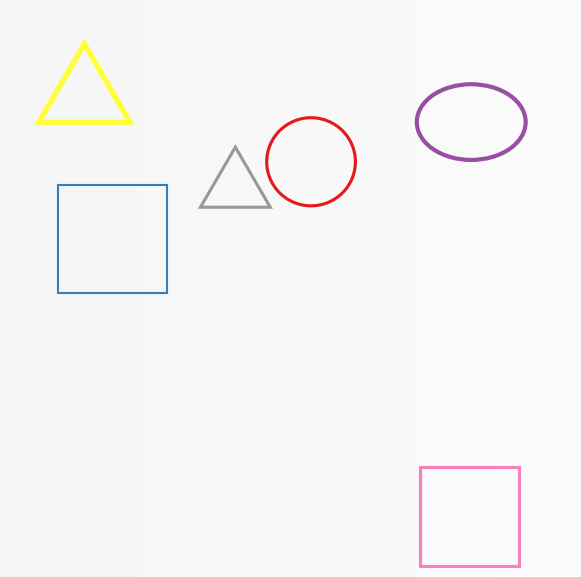[{"shape": "circle", "thickness": 1.5, "radius": 0.38, "center": [0.535, 0.719]}, {"shape": "square", "thickness": 1, "radius": 0.47, "center": [0.193, 0.585]}, {"shape": "oval", "thickness": 2, "radius": 0.47, "center": [0.811, 0.788]}, {"shape": "triangle", "thickness": 2.5, "radius": 0.45, "center": [0.145, 0.833]}, {"shape": "square", "thickness": 1.5, "radius": 0.43, "center": [0.808, 0.105]}, {"shape": "triangle", "thickness": 1.5, "radius": 0.35, "center": [0.405, 0.675]}]